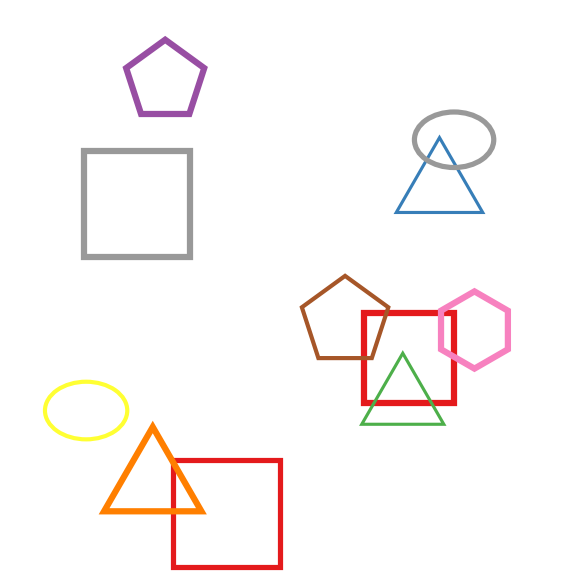[{"shape": "square", "thickness": 2.5, "radius": 0.46, "center": [0.393, 0.111]}, {"shape": "square", "thickness": 3, "radius": 0.39, "center": [0.708, 0.379]}, {"shape": "triangle", "thickness": 1.5, "radius": 0.43, "center": [0.761, 0.674]}, {"shape": "triangle", "thickness": 1.5, "radius": 0.41, "center": [0.697, 0.305]}, {"shape": "pentagon", "thickness": 3, "radius": 0.36, "center": [0.286, 0.859]}, {"shape": "triangle", "thickness": 3, "radius": 0.49, "center": [0.264, 0.162]}, {"shape": "oval", "thickness": 2, "radius": 0.36, "center": [0.149, 0.288]}, {"shape": "pentagon", "thickness": 2, "radius": 0.39, "center": [0.598, 0.443]}, {"shape": "hexagon", "thickness": 3, "radius": 0.33, "center": [0.822, 0.428]}, {"shape": "square", "thickness": 3, "radius": 0.46, "center": [0.238, 0.646]}, {"shape": "oval", "thickness": 2.5, "radius": 0.34, "center": [0.786, 0.757]}]